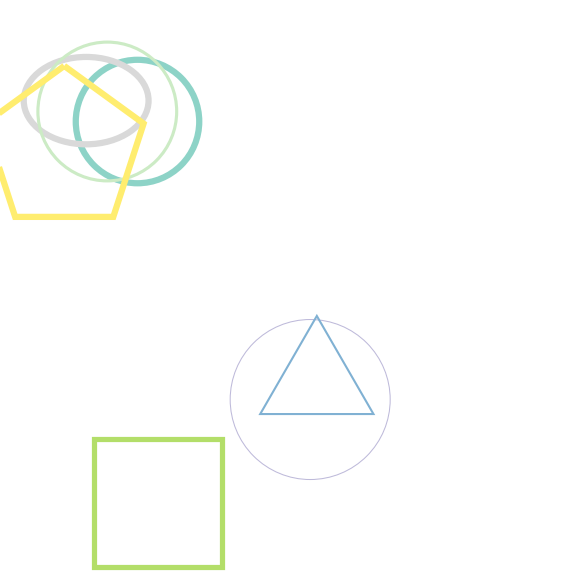[{"shape": "circle", "thickness": 3, "radius": 0.53, "center": [0.238, 0.789]}, {"shape": "circle", "thickness": 0.5, "radius": 0.69, "center": [0.537, 0.307]}, {"shape": "triangle", "thickness": 1, "radius": 0.57, "center": [0.549, 0.339]}, {"shape": "square", "thickness": 2.5, "radius": 0.55, "center": [0.274, 0.128]}, {"shape": "oval", "thickness": 3, "radius": 0.54, "center": [0.149, 0.825]}, {"shape": "circle", "thickness": 1.5, "radius": 0.6, "center": [0.186, 0.806]}, {"shape": "pentagon", "thickness": 3, "radius": 0.72, "center": [0.111, 0.74]}]